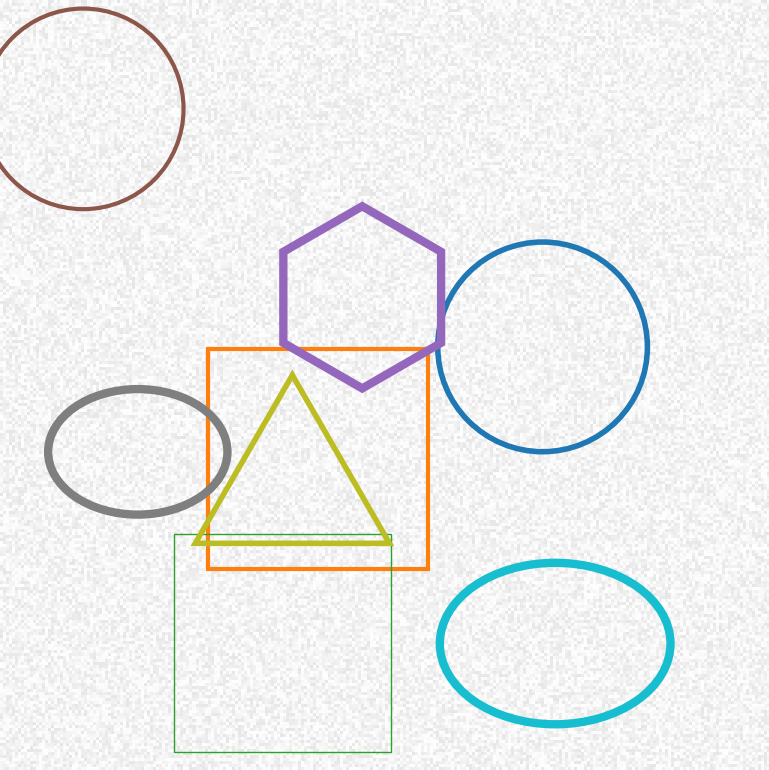[{"shape": "circle", "thickness": 2, "radius": 0.68, "center": [0.705, 0.55]}, {"shape": "square", "thickness": 1.5, "radius": 0.71, "center": [0.413, 0.404]}, {"shape": "square", "thickness": 0.5, "radius": 0.71, "center": [0.367, 0.165]}, {"shape": "hexagon", "thickness": 3, "radius": 0.59, "center": [0.47, 0.614]}, {"shape": "circle", "thickness": 1.5, "radius": 0.65, "center": [0.108, 0.859]}, {"shape": "oval", "thickness": 3, "radius": 0.58, "center": [0.179, 0.413]}, {"shape": "triangle", "thickness": 2, "radius": 0.73, "center": [0.38, 0.367]}, {"shape": "oval", "thickness": 3, "radius": 0.75, "center": [0.721, 0.164]}]